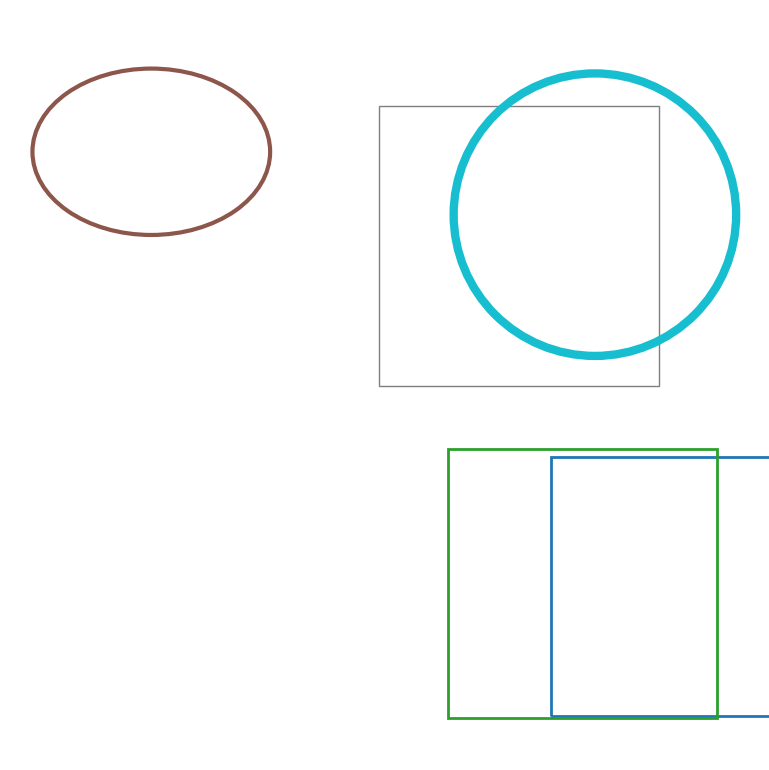[{"shape": "square", "thickness": 1, "radius": 0.84, "center": [0.884, 0.238]}, {"shape": "square", "thickness": 1, "radius": 0.88, "center": [0.756, 0.242]}, {"shape": "oval", "thickness": 1.5, "radius": 0.77, "center": [0.196, 0.803]}, {"shape": "square", "thickness": 0.5, "radius": 0.91, "center": [0.674, 0.681]}, {"shape": "circle", "thickness": 3, "radius": 0.92, "center": [0.773, 0.721]}]